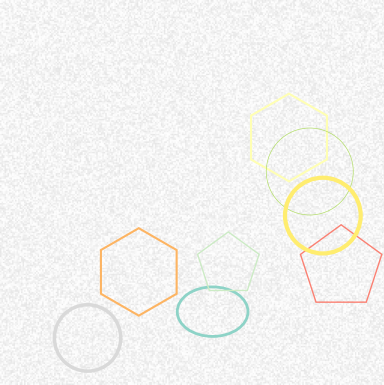[{"shape": "oval", "thickness": 2, "radius": 0.46, "center": [0.552, 0.19]}, {"shape": "hexagon", "thickness": 1.5, "radius": 0.57, "center": [0.751, 0.643]}, {"shape": "pentagon", "thickness": 1, "radius": 0.56, "center": [0.886, 0.305]}, {"shape": "hexagon", "thickness": 1.5, "radius": 0.57, "center": [0.36, 0.294]}, {"shape": "circle", "thickness": 0.5, "radius": 0.56, "center": [0.805, 0.555]}, {"shape": "circle", "thickness": 2.5, "radius": 0.43, "center": [0.227, 0.122]}, {"shape": "pentagon", "thickness": 1, "radius": 0.42, "center": [0.593, 0.314]}, {"shape": "circle", "thickness": 3, "radius": 0.49, "center": [0.839, 0.44]}]